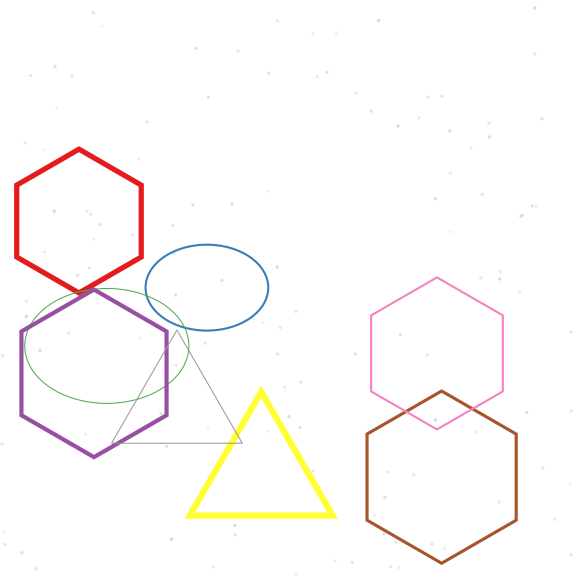[{"shape": "hexagon", "thickness": 2.5, "radius": 0.62, "center": [0.137, 0.616]}, {"shape": "oval", "thickness": 1, "radius": 0.53, "center": [0.358, 0.501]}, {"shape": "oval", "thickness": 0.5, "radius": 0.71, "center": [0.185, 0.4]}, {"shape": "hexagon", "thickness": 2, "radius": 0.73, "center": [0.163, 0.353]}, {"shape": "triangle", "thickness": 3, "radius": 0.71, "center": [0.452, 0.178]}, {"shape": "hexagon", "thickness": 1.5, "radius": 0.75, "center": [0.765, 0.173]}, {"shape": "hexagon", "thickness": 1, "radius": 0.66, "center": [0.757, 0.387]}, {"shape": "triangle", "thickness": 0.5, "radius": 0.65, "center": [0.306, 0.297]}]